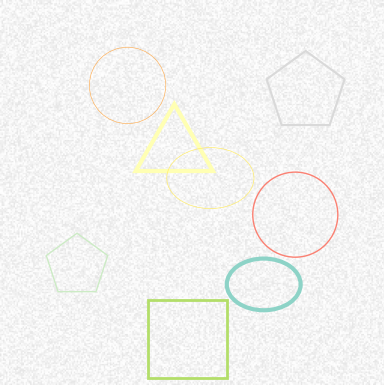[{"shape": "oval", "thickness": 3, "radius": 0.48, "center": [0.685, 0.261]}, {"shape": "triangle", "thickness": 3, "radius": 0.58, "center": [0.453, 0.614]}, {"shape": "circle", "thickness": 1, "radius": 0.55, "center": [0.767, 0.442]}, {"shape": "circle", "thickness": 0.5, "radius": 0.5, "center": [0.331, 0.778]}, {"shape": "square", "thickness": 2, "radius": 0.51, "center": [0.487, 0.12]}, {"shape": "pentagon", "thickness": 1.5, "radius": 0.53, "center": [0.794, 0.761]}, {"shape": "pentagon", "thickness": 1, "radius": 0.42, "center": [0.2, 0.31]}, {"shape": "oval", "thickness": 0.5, "radius": 0.57, "center": [0.546, 0.537]}]